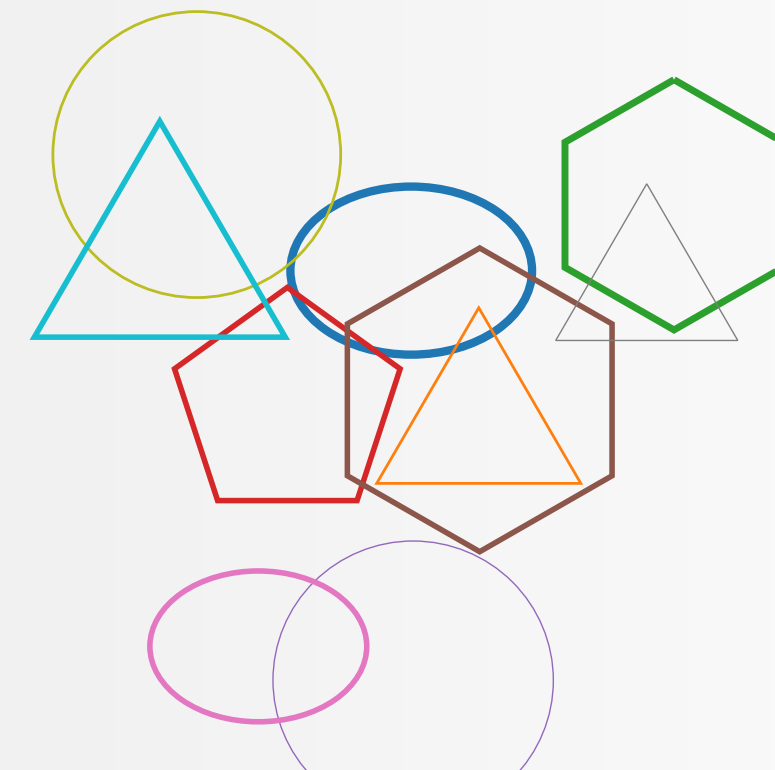[{"shape": "oval", "thickness": 3, "radius": 0.78, "center": [0.531, 0.649]}, {"shape": "triangle", "thickness": 1, "radius": 0.76, "center": [0.618, 0.448]}, {"shape": "hexagon", "thickness": 2.5, "radius": 0.81, "center": [0.87, 0.734]}, {"shape": "pentagon", "thickness": 2, "radius": 0.77, "center": [0.371, 0.474]}, {"shape": "circle", "thickness": 0.5, "radius": 0.9, "center": [0.533, 0.116]}, {"shape": "hexagon", "thickness": 2, "radius": 0.99, "center": [0.619, 0.481]}, {"shape": "oval", "thickness": 2, "radius": 0.7, "center": [0.333, 0.161]}, {"shape": "triangle", "thickness": 0.5, "radius": 0.68, "center": [0.835, 0.626]}, {"shape": "circle", "thickness": 1, "radius": 0.93, "center": [0.254, 0.799]}, {"shape": "triangle", "thickness": 2, "radius": 0.93, "center": [0.206, 0.656]}]